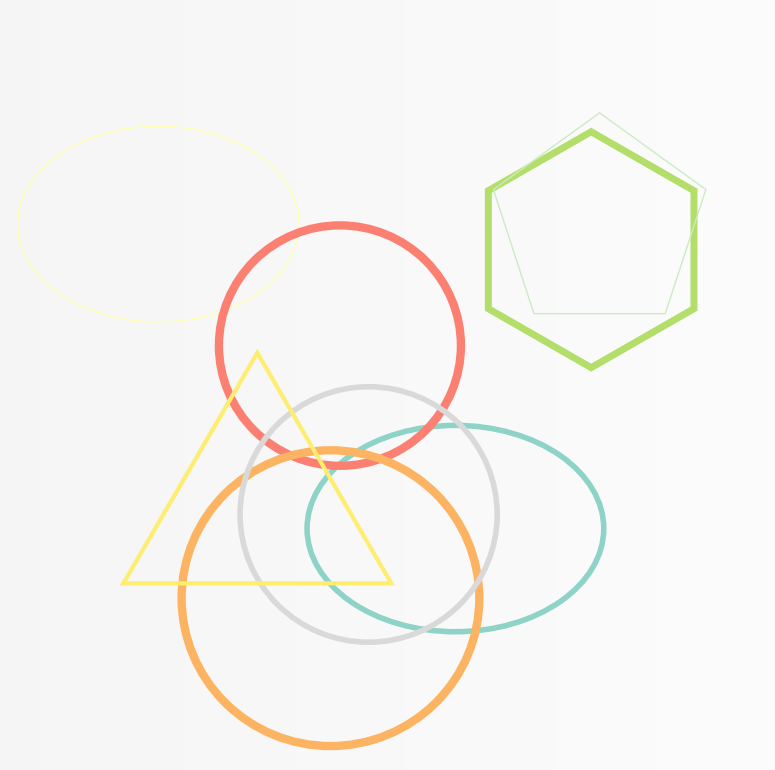[{"shape": "oval", "thickness": 2, "radius": 0.96, "center": [0.588, 0.314]}, {"shape": "oval", "thickness": 0.5, "radius": 0.91, "center": [0.204, 0.709]}, {"shape": "circle", "thickness": 3, "radius": 0.78, "center": [0.439, 0.551]}, {"shape": "circle", "thickness": 3, "radius": 0.96, "center": [0.426, 0.223]}, {"shape": "hexagon", "thickness": 2.5, "radius": 0.77, "center": [0.763, 0.676]}, {"shape": "circle", "thickness": 2, "radius": 0.83, "center": [0.476, 0.332]}, {"shape": "pentagon", "thickness": 0.5, "radius": 0.72, "center": [0.774, 0.709]}, {"shape": "triangle", "thickness": 1.5, "radius": 1.0, "center": [0.332, 0.342]}]